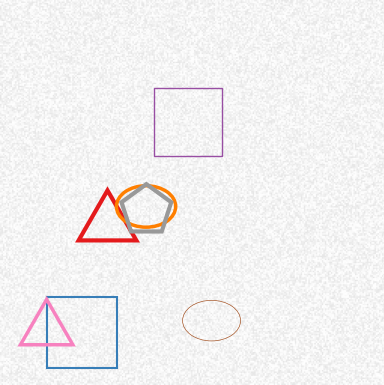[{"shape": "triangle", "thickness": 3, "radius": 0.43, "center": [0.279, 0.419]}, {"shape": "square", "thickness": 1.5, "radius": 0.46, "center": [0.213, 0.136]}, {"shape": "square", "thickness": 1, "radius": 0.45, "center": [0.488, 0.683]}, {"shape": "oval", "thickness": 2.5, "radius": 0.38, "center": [0.379, 0.464]}, {"shape": "oval", "thickness": 0.5, "radius": 0.38, "center": [0.55, 0.167]}, {"shape": "triangle", "thickness": 2.5, "radius": 0.39, "center": [0.121, 0.144]}, {"shape": "pentagon", "thickness": 3, "radius": 0.34, "center": [0.38, 0.454]}]